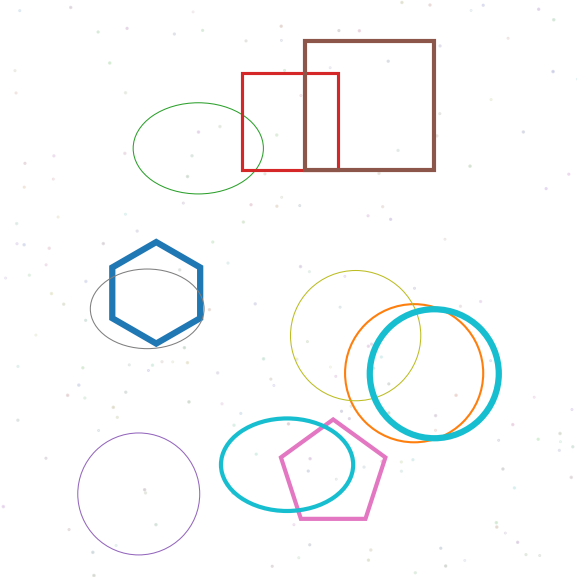[{"shape": "hexagon", "thickness": 3, "radius": 0.44, "center": [0.271, 0.492]}, {"shape": "circle", "thickness": 1, "radius": 0.6, "center": [0.717, 0.353]}, {"shape": "oval", "thickness": 0.5, "radius": 0.56, "center": [0.343, 0.742]}, {"shape": "square", "thickness": 1.5, "radius": 0.42, "center": [0.502, 0.789]}, {"shape": "circle", "thickness": 0.5, "radius": 0.53, "center": [0.24, 0.144]}, {"shape": "square", "thickness": 2, "radius": 0.56, "center": [0.64, 0.816]}, {"shape": "pentagon", "thickness": 2, "radius": 0.48, "center": [0.577, 0.178]}, {"shape": "oval", "thickness": 0.5, "radius": 0.49, "center": [0.255, 0.464]}, {"shape": "circle", "thickness": 0.5, "radius": 0.56, "center": [0.616, 0.418]}, {"shape": "circle", "thickness": 3, "radius": 0.56, "center": [0.752, 0.352]}, {"shape": "oval", "thickness": 2, "radius": 0.57, "center": [0.497, 0.194]}]